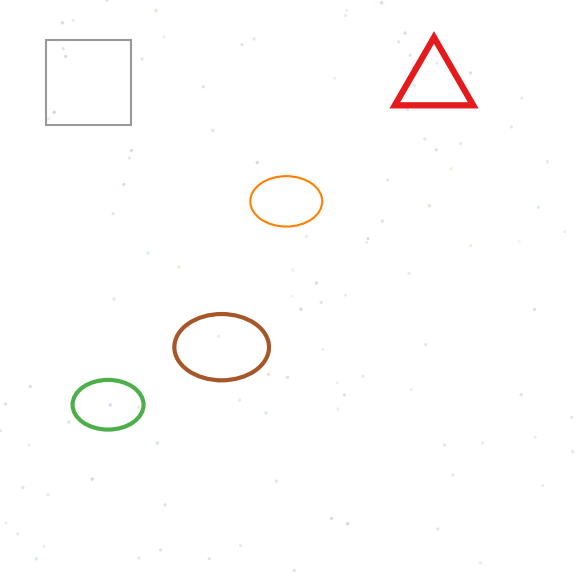[{"shape": "triangle", "thickness": 3, "radius": 0.39, "center": [0.752, 0.856]}, {"shape": "oval", "thickness": 2, "radius": 0.31, "center": [0.187, 0.298]}, {"shape": "oval", "thickness": 1, "radius": 0.31, "center": [0.496, 0.65]}, {"shape": "oval", "thickness": 2, "radius": 0.41, "center": [0.384, 0.398]}, {"shape": "square", "thickness": 1, "radius": 0.37, "center": [0.153, 0.856]}]